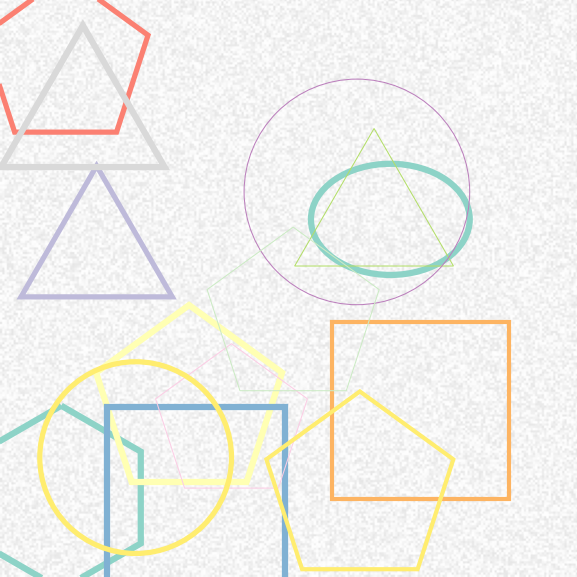[{"shape": "oval", "thickness": 3, "radius": 0.69, "center": [0.676, 0.619]}, {"shape": "hexagon", "thickness": 3, "radius": 0.8, "center": [0.106, 0.138]}, {"shape": "pentagon", "thickness": 3, "radius": 0.85, "center": [0.327, 0.302]}, {"shape": "triangle", "thickness": 2.5, "radius": 0.76, "center": [0.167, 0.561]}, {"shape": "pentagon", "thickness": 2.5, "radius": 0.75, "center": [0.114, 0.892]}, {"shape": "square", "thickness": 3, "radius": 0.77, "center": [0.339, 0.141]}, {"shape": "square", "thickness": 2, "radius": 0.77, "center": [0.728, 0.288]}, {"shape": "triangle", "thickness": 0.5, "radius": 0.79, "center": [0.648, 0.618]}, {"shape": "pentagon", "thickness": 0.5, "radius": 0.69, "center": [0.401, 0.266]}, {"shape": "triangle", "thickness": 3, "radius": 0.82, "center": [0.144, 0.792]}, {"shape": "circle", "thickness": 0.5, "radius": 0.98, "center": [0.618, 0.667]}, {"shape": "pentagon", "thickness": 0.5, "radius": 0.78, "center": [0.508, 0.449]}, {"shape": "pentagon", "thickness": 2, "radius": 0.85, "center": [0.623, 0.151]}, {"shape": "circle", "thickness": 2.5, "radius": 0.83, "center": [0.235, 0.207]}]